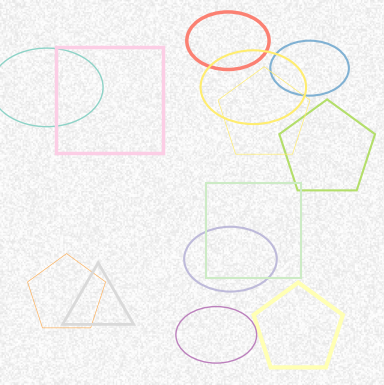[{"shape": "oval", "thickness": 1, "radius": 0.73, "center": [0.122, 0.773]}, {"shape": "pentagon", "thickness": 3, "radius": 0.61, "center": [0.775, 0.144]}, {"shape": "oval", "thickness": 1.5, "radius": 0.6, "center": [0.599, 0.327]}, {"shape": "oval", "thickness": 2.5, "radius": 0.53, "center": [0.592, 0.894]}, {"shape": "oval", "thickness": 1.5, "radius": 0.51, "center": [0.804, 0.823]}, {"shape": "pentagon", "thickness": 0.5, "radius": 0.53, "center": [0.173, 0.235]}, {"shape": "pentagon", "thickness": 1.5, "radius": 0.65, "center": [0.85, 0.611]}, {"shape": "square", "thickness": 2.5, "radius": 0.69, "center": [0.285, 0.74]}, {"shape": "triangle", "thickness": 2, "radius": 0.53, "center": [0.255, 0.211]}, {"shape": "oval", "thickness": 1, "radius": 0.52, "center": [0.562, 0.13]}, {"shape": "square", "thickness": 1.5, "radius": 0.61, "center": [0.659, 0.401]}, {"shape": "pentagon", "thickness": 0.5, "radius": 0.63, "center": [0.686, 0.701]}, {"shape": "oval", "thickness": 1.5, "radius": 0.68, "center": [0.658, 0.773]}]